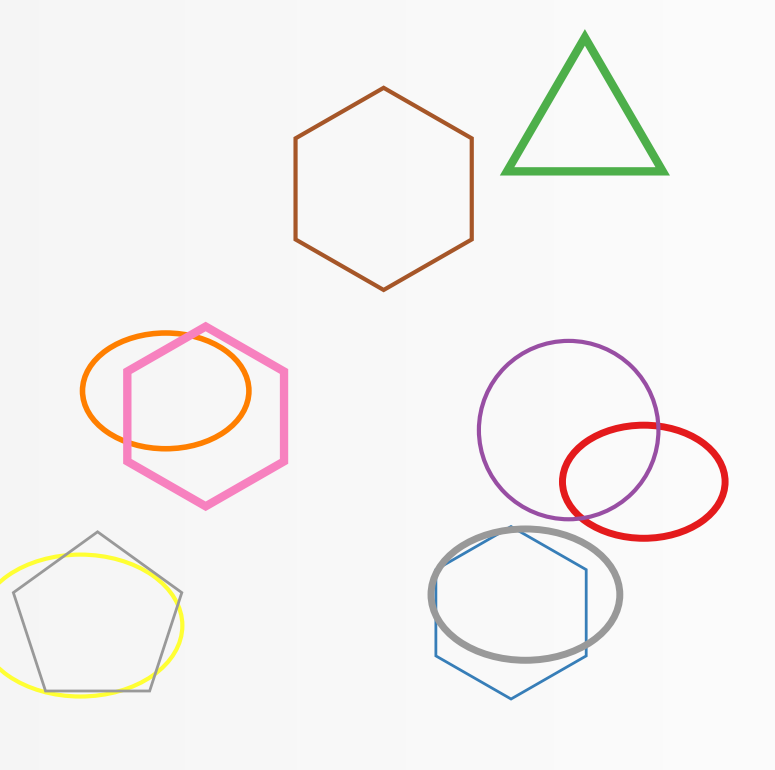[{"shape": "oval", "thickness": 2.5, "radius": 0.52, "center": [0.831, 0.374]}, {"shape": "hexagon", "thickness": 1, "radius": 0.56, "center": [0.659, 0.204]}, {"shape": "triangle", "thickness": 3, "radius": 0.58, "center": [0.755, 0.835]}, {"shape": "circle", "thickness": 1.5, "radius": 0.58, "center": [0.734, 0.441]}, {"shape": "oval", "thickness": 2, "radius": 0.54, "center": [0.214, 0.492]}, {"shape": "oval", "thickness": 1.5, "radius": 0.66, "center": [0.104, 0.188]}, {"shape": "hexagon", "thickness": 1.5, "radius": 0.66, "center": [0.495, 0.755]}, {"shape": "hexagon", "thickness": 3, "radius": 0.58, "center": [0.265, 0.459]}, {"shape": "oval", "thickness": 2.5, "radius": 0.61, "center": [0.678, 0.228]}, {"shape": "pentagon", "thickness": 1, "radius": 0.57, "center": [0.126, 0.195]}]